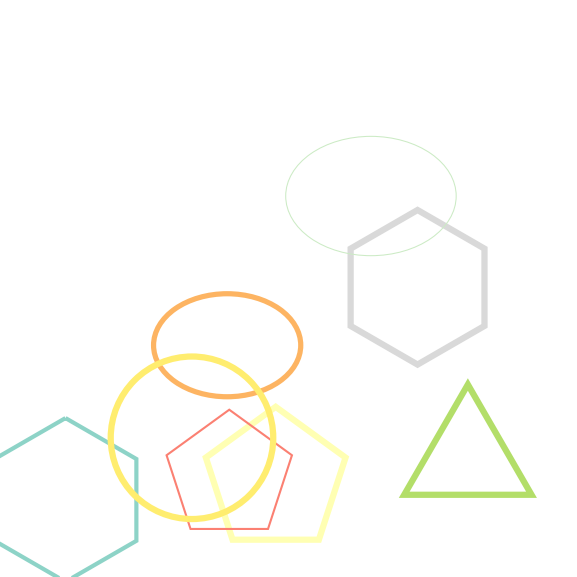[{"shape": "hexagon", "thickness": 2, "radius": 0.71, "center": [0.113, 0.133]}, {"shape": "pentagon", "thickness": 3, "radius": 0.64, "center": [0.477, 0.167]}, {"shape": "pentagon", "thickness": 1, "radius": 0.57, "center": [0.397, 0.176]}, {"shape": "oval", "thickness": 2.5, "radius": 0.64, "center": [0.393, 0.401]}, {"shape": "triangle", "thickness": 3, "radius": 0.64, "center": [0.81, 0.206]}, {"shape": "hexagon", "thickness": 3, "radius": 0.67, "center": [0.723, 0.502]}, {"shape": "oval", "thickness": 0.5, "radius": 0.74, "center": [0.642, 0.66]}, {"shape": "circle", "thickness": 3, "radius": 0.7, "center": [0.332, 0.241]}]